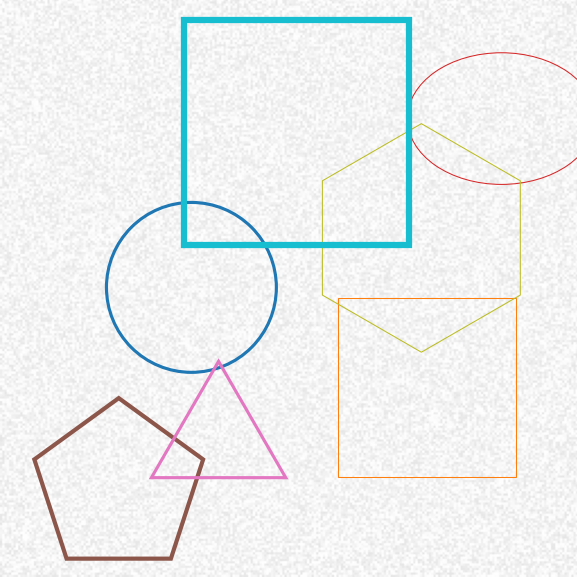[{"shape": "circle", "thickness": 1.5, "radius": 0.74, "center": [0.331, 0.501]}, {"shape": "square", "thickness": 0.5, "radius": 0.77, "center": [0.739, 0.328]}, {"shape": "oval", "thickness": 0.5, "radius": 0.81, "center": [0.868, 0.794]}, {"shape": "pentagon", "thickness": 2, "radius": 0.77, "center": [0.206, 0.156]}, {"shape": "triangle", "thickness": 1.5, "radius": 0.67, "center": [0.378, 0.239]}, {"shape": "hexagon", "thickness": 0.5, "radius": 0.99, "center": [0.73, 0.587]}, {"shape": "square", "thickness": 3, "radius": 0.97, "center": [0.513, 0.77]}]